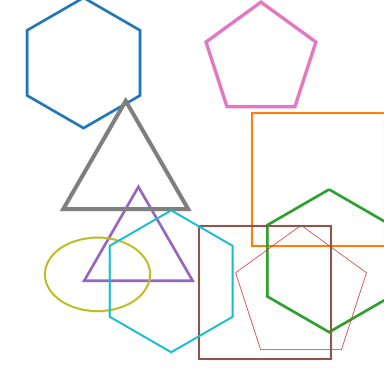[{"shape": "hexagon", "thickness": 2, "radius": 0.85, "center": [0.217, 0.837]}, {"shape": "square", "thickness": 1.5, "radius": 0.86, "center": [0.826, 0.533]}, {"shape": "hexagon", "thickness": 2, "radius": 0.93, "center": [0.855, 0.323]}, {"shape": "pentagon", "thickness": 0.5, "radius": 0.89, "center": [0.782, 0.236]}, {"shape": "triangle", "thickness": 2, "radius": 0.81, "center": [0.36, 0.352]}, {"shape": "square", "thickness": 1.5, "radius": 0.86, "center": [0.688, 0.24]}, {"shape": "pentagon", "thickness": 2.5, "radius": 0.75, "center": [0.678, 0.844]}, {"shape": "triangle", "thickness": 3, "radius": 0.94, "center": [0.327, 0.551]}, {"shape": "oval", "thickness": 1.5, "radius": 0.68, "center": [0.253, 0.287]}, {"shape": "hexagon", "thickness": 1.5, "radius": 0.92, "center": [0.445, 0.269]}]